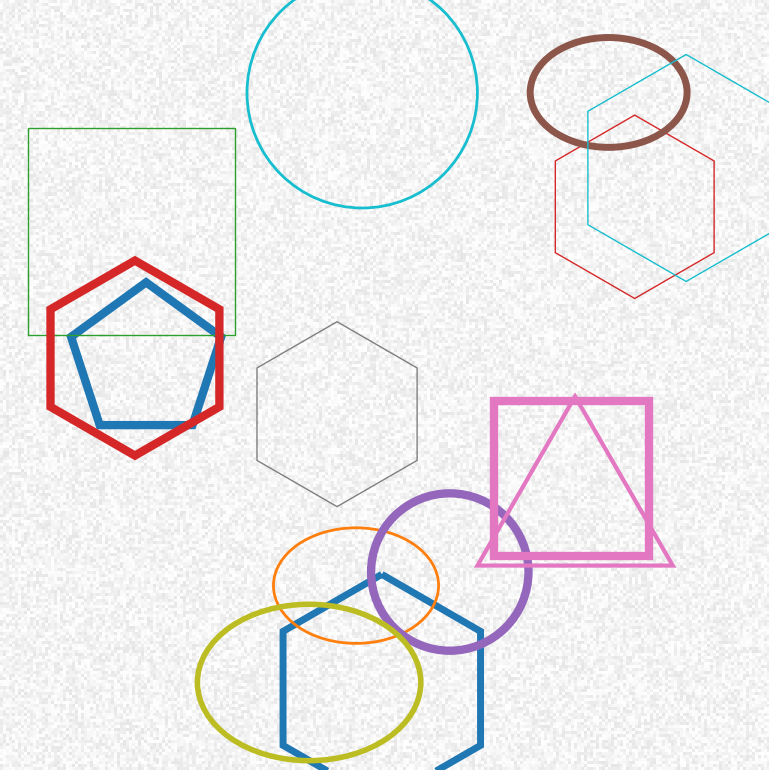[{"shape": "pentagon", "thickness": 3, "radius": 0.51, "center": [0.19, 0.531]}, {"shape": "hexagon", "thickness": 2.5, "radius": 0.74, "center": [0.496, 0.106]}, {"shape": "oval", "thickness": 1, "radius": 0.54, "center": [0.462, 0.239]}, {"shape": "square", "thickness": 0.5, "radius": 0.67, "center": [0.171, 0.7]}, {"shape": "hexagon", "thickness": 0.5, "radius": 0.6, "center": [0.824, 0.731]}, {"shape": "hexagon", "thickness": 3, "radius": 0.63, "center": [0.175, 0.535]}, {"shape": "circle", "thickness": 3, "radius": 0.51, "center": [0.584, 0.257]}, {"shape": "oval", "thickness": 2.5, "radius": 0.51, "center": [0.79, 0.88]}, {"shape": "triangle", "thickness": 1.5, "radius": 0.73, "center": [0.747, 0.339]}, {"shape": "square", "thickness": 3, "radius": 0.5, "center": [0.743, 0.378]}, {"shape": "hexagon", "thickness": 0.5, "radius": 0.6, "center": [0.438, 0.462]}, {"shape": "oval", "thickness": 2, "radius": 0.73, "center": [0.401, 0.114]}, {"shape": "hexagon", "thickness": 0.5, "radius": 0.74, "center": [0.891, 0.782]}, {"shape": "circle", "thickness": 1, "radius": 0.75, "center": [0.47, 0.879]}]